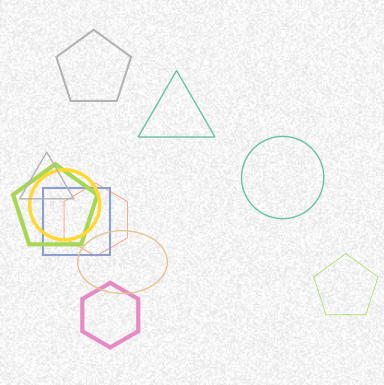[{"shape": "triangle", "thickness": 1, "radius": 0.58, "center": [0.459, 0.702]}, {"shape": "circle", "thickness": 1, "radius": 0.53, "center": [0.734, 0.539]}, {"shape": "hexagon", "thickness": 0.5, "radius": 0.47, "center": [0.249, 0.429]}, {"shape": "square", "thickness": 1.5, "radius": 0.43, "center": [0.199, 0.426]}, {"shape": "hexagon", "thickness": 3, "radius": 0.42, "center": [0.286, 0.182]}, {"shape": "pentagon", "thickness": 3, "radius": 0.58, "center": [0.144, 0.459]}, {"shape": "pentagon", "thickness": 0.5, "radius": 0.44, "center": [0.898, 0.253]}, {"shape": "circle", "thickness": 2.5, "radius": 0.45, "center": [0.168, 0.468]}, {"shape": "oval", "thickness": 1, "radius": 0.58, "center": [0.318, 0.319]}, {"shape": "triangle", "thickness": 1, "radius": 0.41, "center": [0.121, 0.524]}, {"shape": "pentagon", "thickness": 1.5, "radius": 0.51, "center": [0.243, 0.82]}]